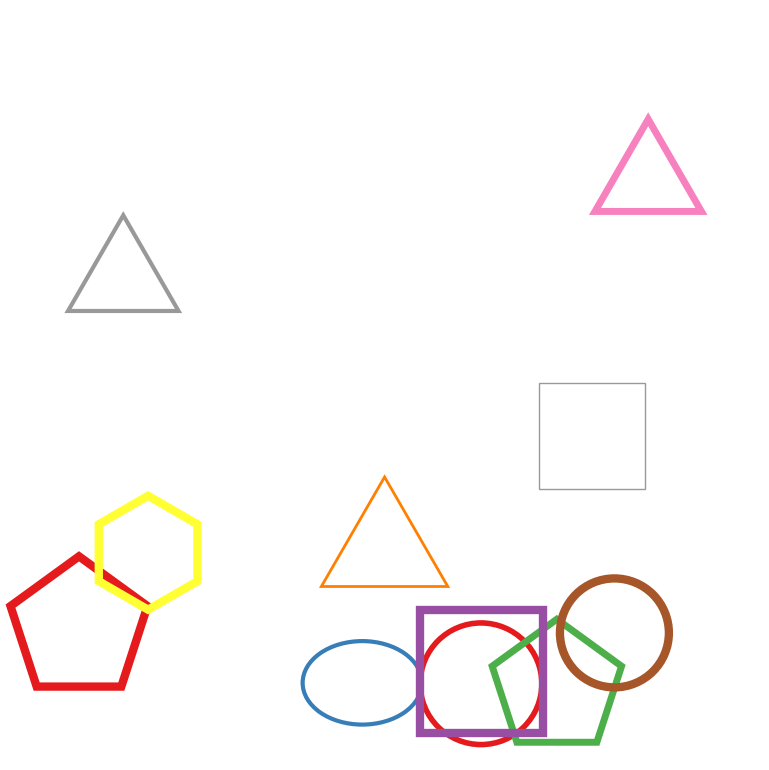[{"shape": "pentagon", "thickness": 3, "radius": 0.47, "center": [0.103, 0.184]}, {"shape": "circle", "thickness": 2, "radius": 0.39, "center": [0.625, 0.112]}, {"shape": "oval", "thickness": 1.5, "radius": 0.39, "center": [0.47, 0.113]}, {"shape": "pentagon", "thickness": 2.5, "radius": 0.44, "center": [0.723, 0.107]}, {"shape": "square", "thickness": 3, "radius": 0.4, "center": [0.626, 0.128]}, {"shape": "triangle", "thickness": 1, "radius": 0.47, "center": [0.499, 0.286]}, {"shape": "hexagon", "thickness": 3, "radius": 0.37, "center": [0.192, 0.282]}, {"shape": "circle", "thickness": 3, "radius": 0.35, "center": [0.798, 0.178]}, {"shape": "triangle", "thickness": 2.5, "radius": 0.4, "center": [0.842, 0.765]}, {"shape": "triangle", "thickness": 1.5, "radius": 0.41, "center": [0.16, 0.638]}, {"shape": "square", "thickness": 0.5, "radius": 0.34, "center": [0.769, 0.434]}]